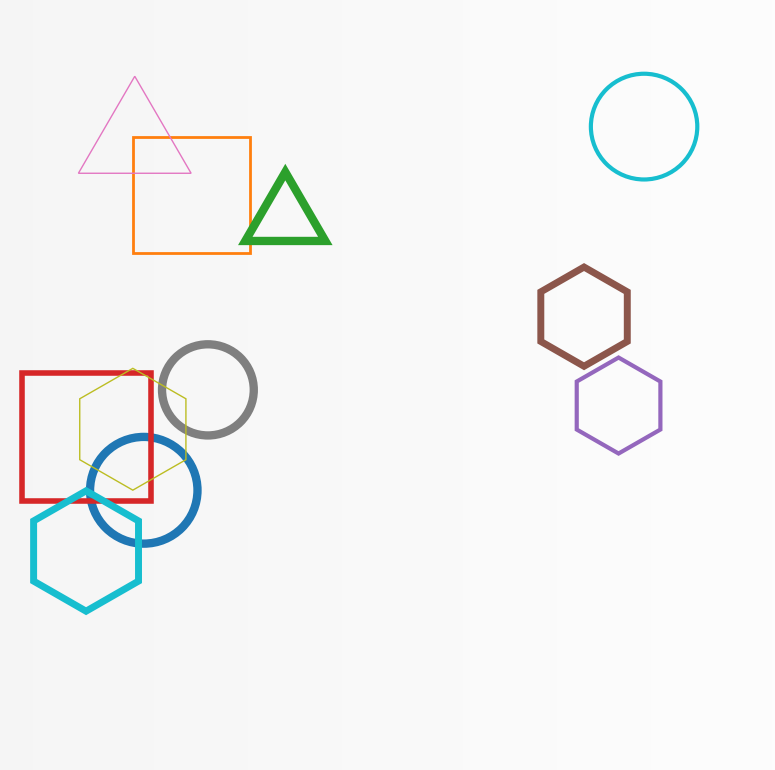[{"shape": "circle", "thickness": 3, "radius": 0.35, "center": [0.186, 0.363]}, {"shape": "square", "thickness": 1, "radius": 0.38, "center": [0.247, 0.747]}, {"shape": "triangle", "thickness": 3, "radius": 0.3, "center": [0.368, 0.717]}, {"shape": "square", "thickness": 2, "radius": 0.42, "center": [0.112, 0.433]}, {"shape": "hexagon", "thickness": 1.5, "radius": 0.31, "center": [0.798, 0.473]}, {"shape": "hexagon", "thickness": 2.5, "radius": 0.32, "center": [0.754, 0.589]}, {"shape": "triangle", "thickness": 0.5, "radius": 0.42, "center": [0.174, 0.817]}, {"shape": "circle", "thickness": 3, "radius": 0.3, "center": [0.268, 0.494]}, {"shape": "hexagon", "thickness": 0.5, "radius": 0.4, "center": [0.171, 0.443]}, {"shape": "hexagon", "thickness": 2.5, "radius": 0.39, "center": [0.111, 0.284]}, {"shape": "circle", "thickness": 1.5, "radius": 0.34, "center": [0.831, 0.836]}]